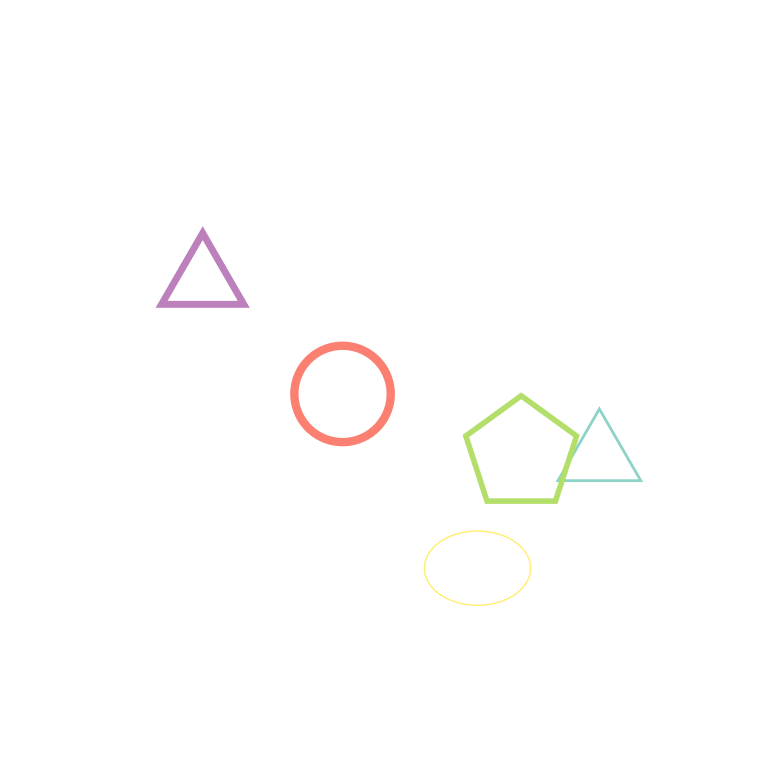[{"shape": "triangle", "thickness": 1, "radius": 0.31, "center": [0.778, 0.407]}, {"shape": "circle", "thickness": 3, "radius": 0.31, "center": [0.445, 0.488]}, {"shape": "pentagon", "thickness": 2, "radius": 0.38, "center": [0.677, 0.41]}, {"shape": "triangle", "thickness": 2.5, "radius": 0.31, "center": [0.263, 0.636]}, {"shape": "oval", "thickness": 0.5, "radius": 0.34, "center": [0.62, 0.262]}]